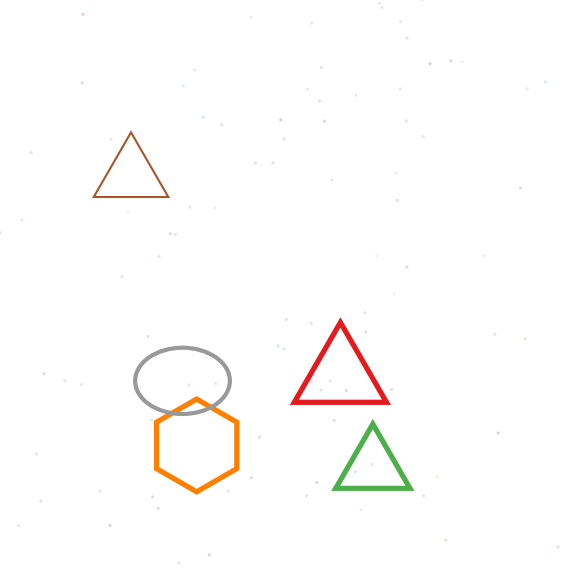[{"shape": "triangle", "thickness": 2.5, "radius": 0.46, "center": [0.589, 0.349]}, {"shape": "triangle", "thickness": 2.5, "radius": 0.37, "center": [0.646, 0.191]}, {"shape": "hexagon", "thickness": 2.5, "radius": 0.4, "center": [0.341, 0.228]}, {"shape": "triangle", "thickness": 1, "radius": 0.37, "center": [0.227, 0.695]}, {"shape": "oval", "thickness": 2, "radius": 0.41, "center": [0.316, 0.34]}]